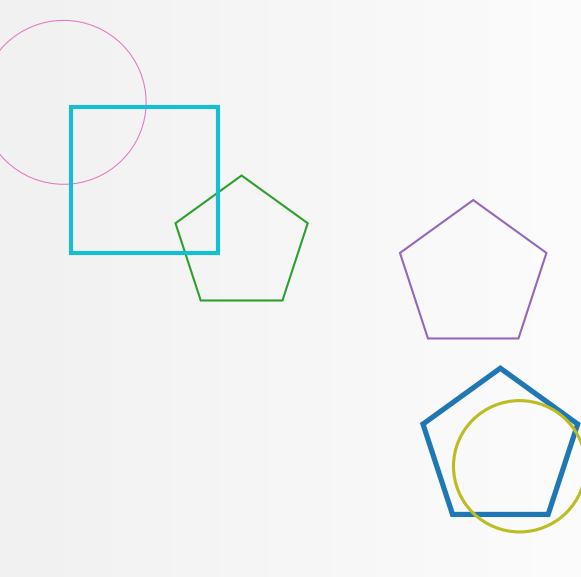[{"shape": "pentagon", "thickness": 2.5, "radius": 0.7, "center": [0.861, 0.222]}, {"shape": "pentagon", "thickness": 1, "radius": 0.6, "center": [0.416, 0.576]}, {"shape": "pentagon", "thickness": 1, "radius": 0.66, "center": [0.814, 0.52]}, {"shape": "circle", "thickness": 0.5, "radius": 0.71, "center": [0.109, 0.822]}, {"shape": "circle", "thickness": 1.5, "radius": 0.57, "center": [0.894, 0.192]}, {"shape": "square", "thickness": 2, "radius": 0.63, "center": [0.248, 0.688]}]